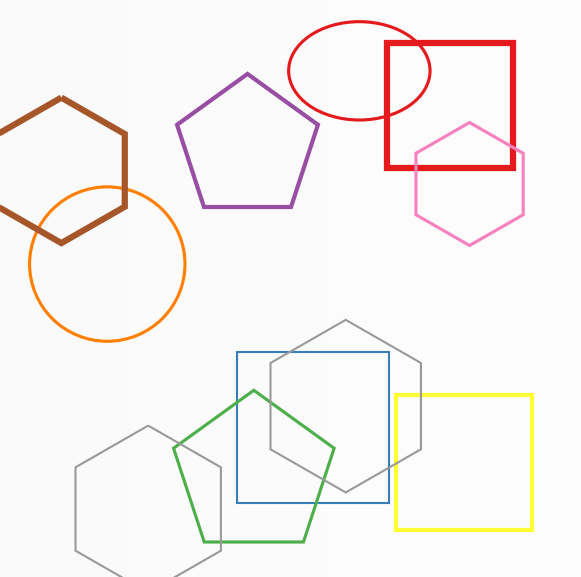[{"shape": "oval", "thickness": 1.5, "radius": 0.61, "center": [0.618, 0.876]}, {"shape": "square", "thickness": 3, "radius": 0.54, "center": [0.774, 0.816]}, {"shape": "square", "thickness": 1, "radius": 0.65, "center": [0.539, 0.259]}, {"shape": "pentagon", "thickness": 1.5, "radius": 0.73, "center": [0.437, 0.178]}, {"shape": "pentagon", "thickness": 2, "radius": 0.64, "center": [0.426, 0.744]}, {"shape": "circle", "thickness": 1.5, "radius": 0.67, "center": [0.185, 0.542]}, {"shape": "square", "thickness": 2, "radius": 0.58, "center": [0.798, 0.199]}, {"shape": "hexagon", "thickness": 3, "radius": 0.63, "center": [0.106, 0.704]}, {"shape": "hexagon", "thickness": 1.5, "radius": 0.53, "center": [0.808, 0.681]}, {"shape": "hexagon", "thickness": 1, "radius": 0.75, "center": [0.595, 0.296]}, {"shape": "hexagon", "thickness": 1, "radius": 0.72, "center": [0.255, 0.118]}]